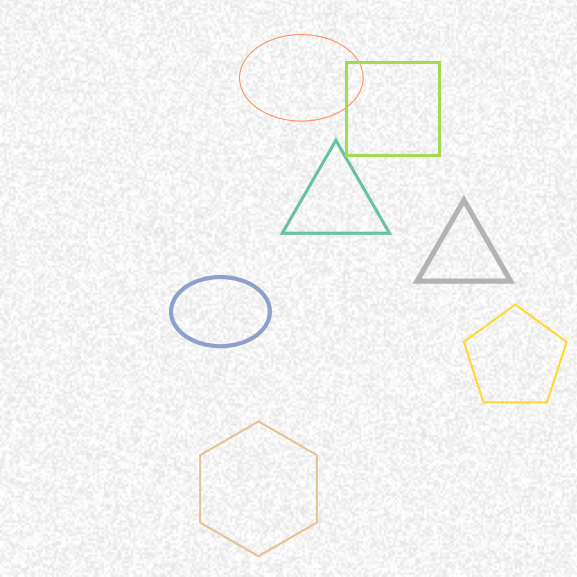[{"shape": "triangle", "thickness": 1.5, "radius": 0.54, "center": [0.582, 0.649]}, {"shape": "oval", "thickness": 0.5, "radius": 0.54, "center": [0.522, 0.864]}, {"shape": "oval", "thickness": 2, "radius": 0.43, "center": [0.382, 0.46]}, {"shape": "square", "thickness": 1.5, "radius": 0.4, "center": [0.68, 0.812]}, {"shape": "pentagon", "thickness": 1, "radius": 0.47, "center": [0.892, 0.378]}, {"shape": "hexagon", "thickness": 1, "radius": 0.58, "center": [0.448, 0.153]}, {"shape": "triangle", "thickness": 2.5, "radius": 0.47, "center": [0.803, 0.559]}]